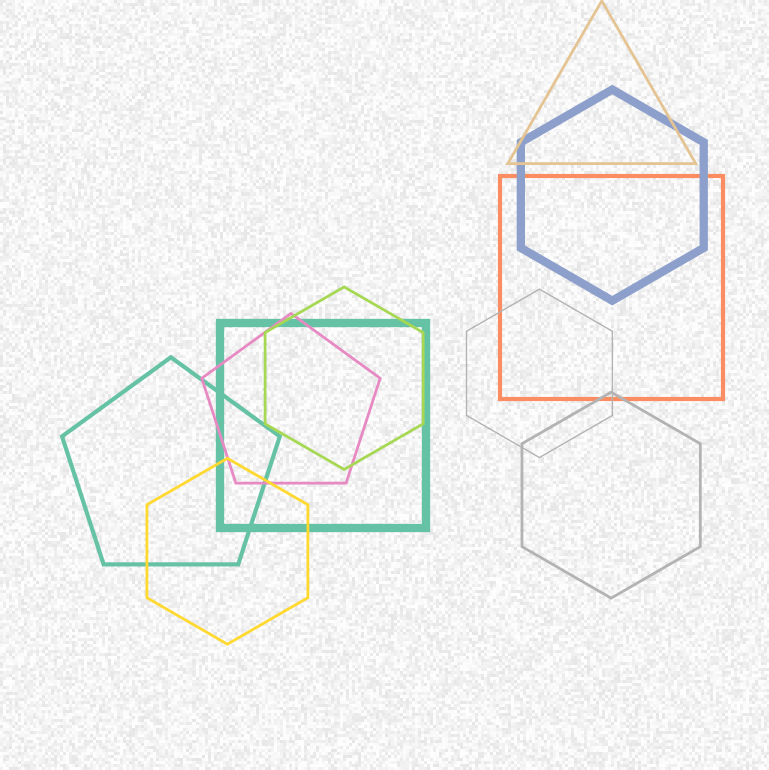[{"shape": "pentagon", "thickness": 1.5, "radius": 0.74, "center": [0.222, 0.387]}, {"shape": "square", "thickness": 3, "radius": 0.67, "center": [0.42, 0.447]}, {"shape": "square", "thickness": 1.5, "radius": 0.72, "center": [0.795, 0.626]}, {"shape": "hexagon", "thickness": 3, "radius": 0.69, "center": [0.795, 0.747]}, {"shape": "pentagon", "thickness": 1, "radius": 0.61, "center": [0.378, 0.471]}, {"shape": "hexagon", "thickness": 1, "radius": 0.59, "center": [0.447, 0.509]}, {"shape": "hexagon", "thickness": 1, "radius": 0.6, "center": [0.295, 0.284]}, {"shape": "triangle", "thickness": 1, "radius": 0.7, "center": [0.782, 0.858]}, {"shape": "hexagon", "thickness": 0.5, "radius": 0.55, "center": [0.701, 0.515]}, {"shape": "hexagon", "thickness": 1, "radius": 0.67, "center": [0.794, 0.357]}]